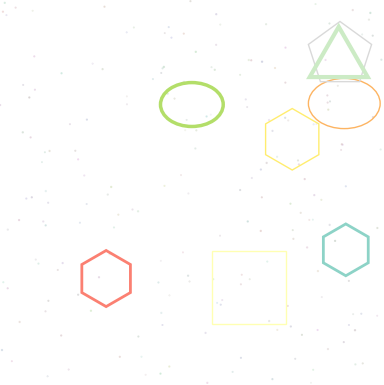[{"shape": "hexagon", "thickness": 2, "radius": 0.34, "center": [0.898, 0.351]}, {"shape": "square", "thickness": 1, "radius": 0.48, "center": [0.647, 0.253]}, {"shape": "hexagon", "thickness": 2, "radius": 0.36, "center": [0.276, 0.277]}, {"shape": "oval", "thickness": 1, "radius": 0.47, "center": [0.894, 0.731]}, {"shape": "oval", "thickness": 2.5, "radius": 0.41, "center": [0.498, 0.728]}, {"shape": "pentagon", "thickness": 1, "radius": 0.43, "center": [0.883, 0.858]}, {"shape": "triangle", "thickness": 3, "radius": 0.44, "center": [0.88, 0.843]}, {"shape": "hexagon", "thickness": 1, "radius": 0.4, "center": [0.759, 0.638]}]